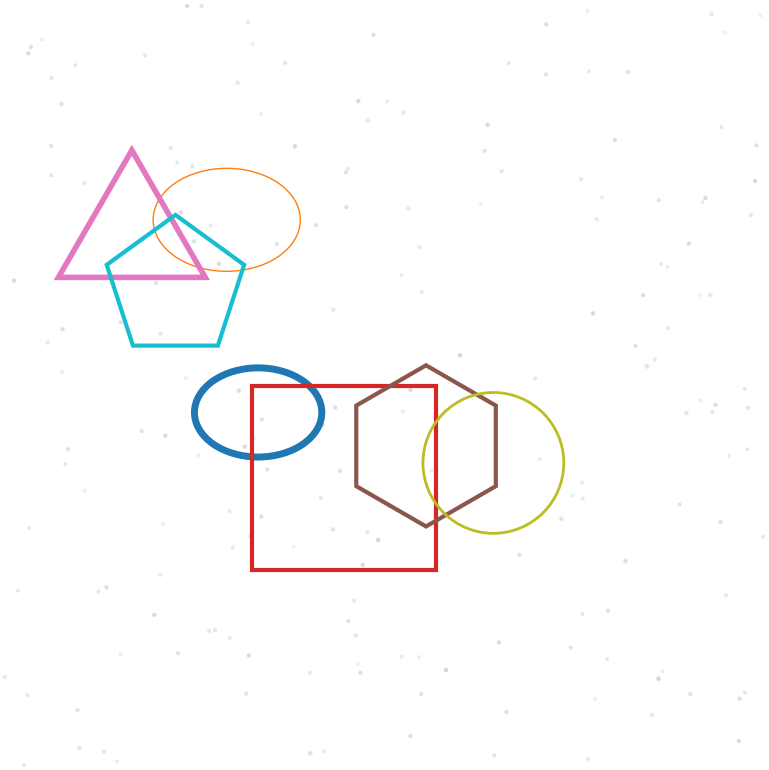[{"shape": "oval", "thickness": 2.5, "radius": 0.41, "center": [0.335, 0.464]}, {"shape": "oval", "thickness": 0.5, "radius": 0.48, "center": [0.294, 0.715]}, {"shape": "square", "thickness": 1.5, "radius": 0.6, "center": [0.447, 0.379]}, {"shape": "hexagon", "thickness": 1.5, "radius": 0.52, "center": [0.553, 0.421]}, {"shape": "triangle", "thickness": 2, "radius": 0.55, "center": [0.171, 0.695]}, {"shape": "circle", "thickness": 1, "radius": 0.46, "center": [0.641, 0.399]}, {"shape": "pentagon", "thickness": 1.5, "radius": 0.47, "center": [0.228, 0.627]}]